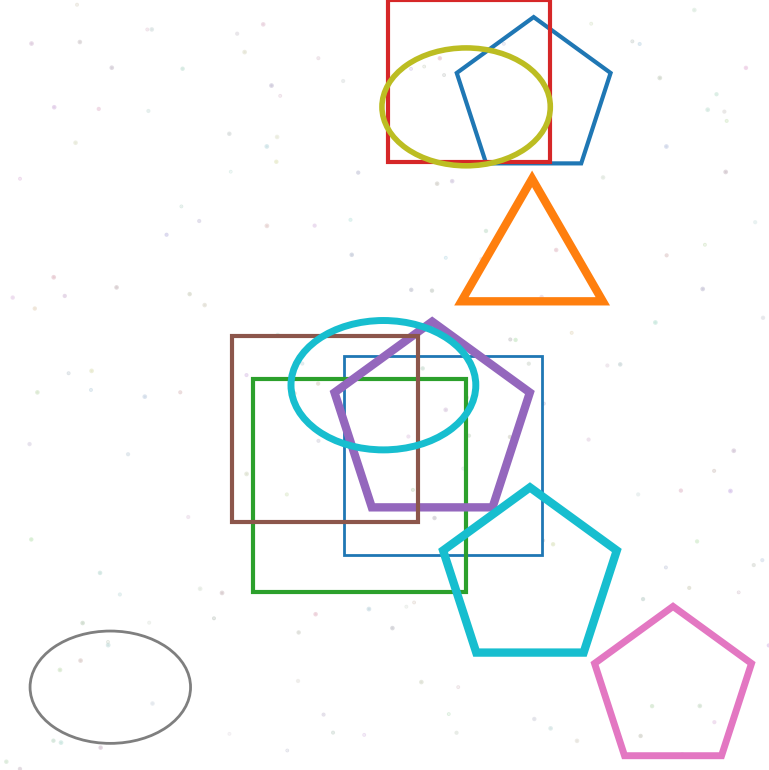[{"shape": "square", "thickness": 1, "radius": 0.64, "center": [0.576, 0.408]}, {"shape": "pentagon", "thickness": 1.5, "radius": 0.53, "center": [0.693, 0.873]}, {"shape": "triangle", "thickness": 3, "radius": 0.53, "center": [0.691, 0.662]}, {"shape": "square", "thickness": 1.5, "radius": 0.69, "center": [0.467, 0.369]}, {"shape": "square", "thickness": 1.5, "radius": 0.53, "center": [0.609, 0.895]}, {"shape": "pentagon", "thickness": 3, "radius": 0.67, "center": [0.561, 0.449]}, {"shape": "square", "thickness": 1.5, "radius": 0.61, "center": [0.422, 0.443]}, {"shape": "pentagon", "thickness": 2.5, "radius": 0.54, "center": [0.874, 0.105]}, {"shape": "oval", "thickness": 1, "radius": 0.52, "center": [0.143, 0.108]}, {"shape": "oval", "thickness": 2, "radius": 0.55, "center": [0.605, 0.861]}, {"shape": "pentagon", "thickness": 3, "radius": 0.59, "center": [0.688, 0.248]}, {"shape": "oval", "thickness": 2.5, "radius": 0.6, "center": [0.498, 0.5]}]